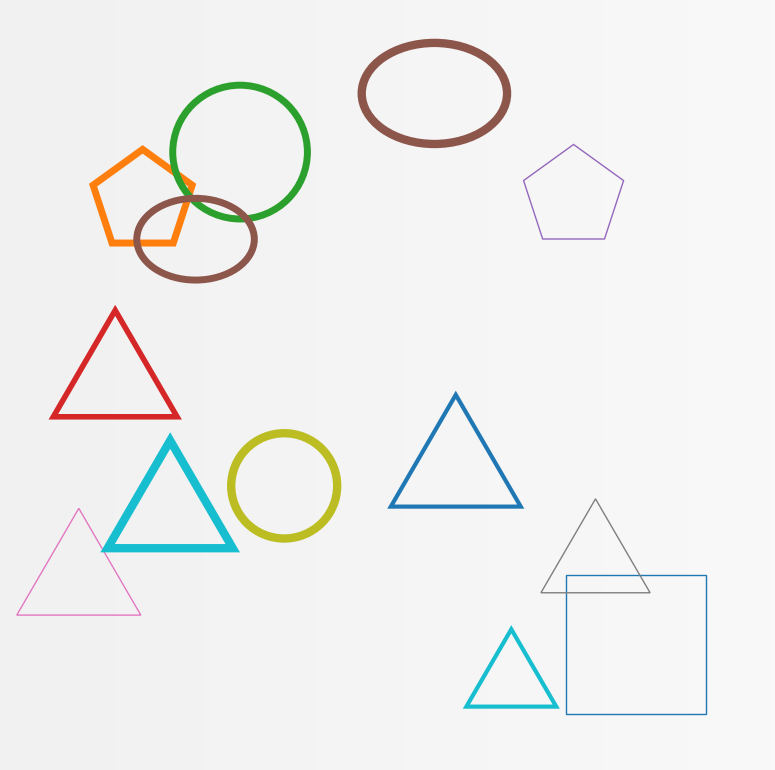[{"shape": "triangle", "thickness": 1.5, "radius": 0.48, "center": [0.588, 0.39]}, {"shape": "square", "thickness": 0.5, "radius": 0.45, "center": [0.82, 0.163]}, {"shape": "pentagon", "thickness": 2.5, "radius": 0.34, "center": [0.184, 0.739]}, {"shape": "circle", "thickness": 2.5, "radius": 0.43, "center": [0.31, 0.802]}, {"shape": "triangle", "thickness": 2, "radius": 0.46, "center": [0.149, 0.505]}, {"shape": "pentagon", "thickness": 0.5, "radius": 0.34, "center": [0.74, 0.745]}, {"shape": "oval", "thickness": 2.5, "radius": 0.38, "center": [0.252, 0.689]}, {"shape": "oval", "thickness": 3, "radius": 0.47, "center": [0.56, 0.879]}, {"shape": "triangle", "thickness": 0.5, "radius": 0.46, "center": [0.102, 0.247]}, {"shape": "triangle", "thickness": 0.5, "radius": 0.41, "center": [0.768, 0.271]}, {"shape": "circle", "thickness": 3, "radius": 0.34, "center": [0.367, 0.369]}, {"shape": "triangle", "thickness": 3, "radius": 0.47, "center": [0.22, 0.335]}, {"shape": "triangle", "thickness": 1.5, "radius": 0.33, "center": [0.66, 0.116]}]